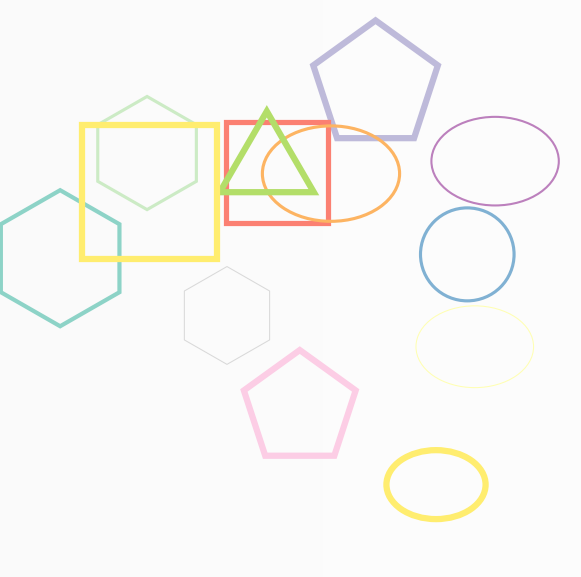[{"shape": "hexagon", "thickness": 2, "radius": 0.59, "center": [0.103, 0.552]}, {"shape": "oval", "thickness": 0.5, "radius": 0.51, "center": [0.817, 0.399]}, {"shape": "pentagon", "thickness": 3, "radius": 0.56, "center": [0.646, 0.851]}, {"shape": "square", "thickness": 2.5, "radius": 0.44, "center": [0.476, 0.7]}, {"shape": "circle", "thickness": 1.5, "radius": 0.4, "center": [0.804, 0.559]}, {"shape": "oval", "thickness": 1.5, "radius": 0.59, "center": [0.569, 0.699]}, {"shape": "triangle", "thickness": 3, "radius": 0.47, "center": [0.459, 0.713]}, {"shape": "pentagon", "thickness": 3, "radius": 0.51, "center": [0.516, 0.292]}, {"shape": "hexagon", "thickness": 0.5, "radius": 0.42, "center": [0.391, 0.453]}, {"shape": "oval", "thickness": 1, "radius": 0.55, "center": [0.852, 0.72]}, {"shape": "hexagon", "thickness": 1.5, "radius": 0.49, "center": [0.253, 0.734]}, {"shape": "square", "thickness": 3, "radius": 0.58, "center": [0.257, 0.667]}, {"shape": "oval", "thickness": 3, "radius": 0.43, "center": [0.75, 0.16]}]